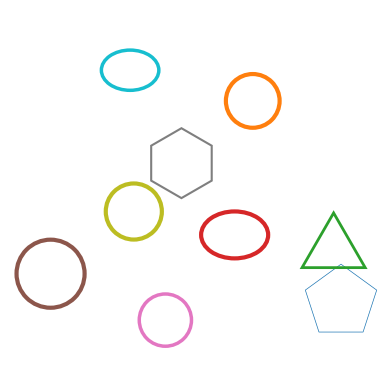[{"shape": "pentagon", "thickness": 0.5, "radius": 0.49, "center": [0.886, 0.216]}, {"shape": "circle", "thickness": 3, "radius": 0.35, "center": [0.656, 0.738]}, {"shape": "triangle", "thickness": 2, "radius": 0.47, "center": [0.867, 0.352]}, {"shape": "oval", "thickness": 3, "radius": 0.44, "center": [0.609, 0.39]}, {"shape": "circle", "thickness": 3, "radius": 0.44, "center": [0.131, 0.289]}, {"shape": "circle", "thickness": 2.5, "radius": 0.34, "center": [0.43, 0.169]}, {"shape": "hexagon", "thickness": 1.5, "radius": 0.45, "center": [0.471, 0.576]}, {"shape": "circle", "thickness": 3, "radius": 0.36, "center": [0.348, 0.451]}, {"shape": "oval", "thickness": 2.5, "radius": 0.37, "center": [0.338, 0.818]}]